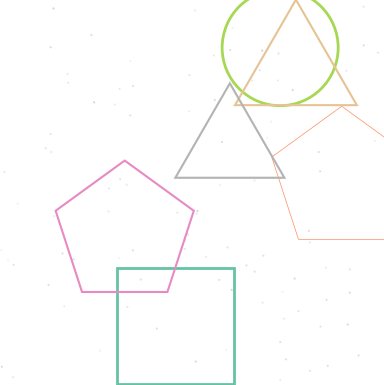[{"shape": "square", "thickness": 2, "radius": 0.76, "center": [0.457, 0.153]}, {"shape": "pentagon", "thickness": 0.5, "radius": 0.96, "center": [0.888, 0.533]}, {"shape": "pentagon", "thickness": 1.5, "radius": 0.94, "center": [0.324, 0.394]}, {"shape": "circle", "thickness": 2, "radius": 0.75, "center": [0.728, 0.876]}, {"shape": "triangle", "thickness": 1.5, "radius": 0.91, "center": [0.769, 0.818]}, {"shape": "triangle", "thickness": 1.5, "radius": 0.82, "center": [0.597, 0.62]}]